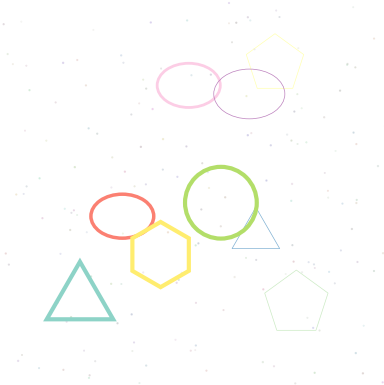[{"shape": "triangle", "thickness": 3, "radius": 0.5, "center": [0.208, 0.22]}, {"shape": "pentagon", "thickness": 0.5, "radius": 0.39, "center": [0.714, 0.834]}, {"shape": "oval", "thickness": 2.5, "radius": 0.41, "center": [0.318, 0.438]}, {"shape": "triangle", "thickness": 0.5, "radius": 0.36, "center": [0.665, 0.39]}, {"shape": "circle", "thickness": 3, "radius": 0.47, "center": [0.574, 0.473]}, {"shape": "oval", "thickness": 2, "radius": 0.41, "center": [0.49, 0.778]}, {"shape": "oval", "thickness": 0.5, "radius": 0.46, "center": [0.648, 0.756]}, {"shape": "pentagon", "thickness": 0.5, "radius": 0.43, "center": [0.77, 0.212]}, {"shape": "hexagon", "thickness": 3, "radius": 0.42, "center": [0.417, 0.339]}]